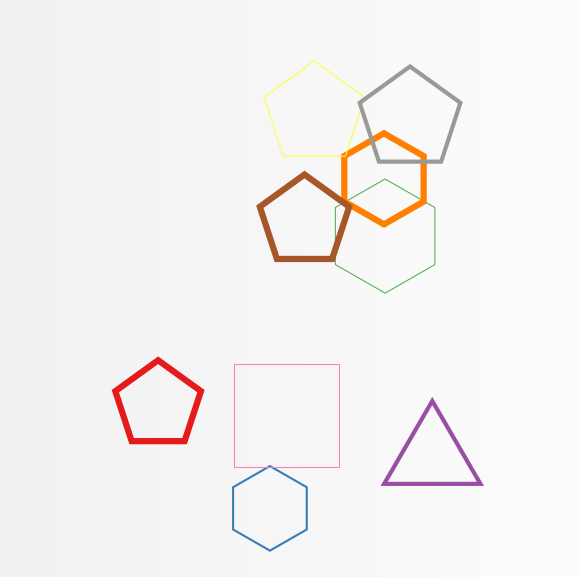[{"shape": "pentagon", "thickness": 3, "radius": 0.39, "center": [0.272, 0.298]}, {"shape": "hexagon", "thickness": 1, "radius": 0.37, "center": [0.464, 0.119]}, {"shape": "hexagon", "thickness": 0.5, "radius": 0.49, "center": [0.663, 0.59]}, {"shape": "triangle", "thickness": 2, "radius": 0.48, "center": [0.744, 0.209]}, {"shape": "hexagon", "thickness": 3, "radius": 0.39, "center": [0.661, 0.689]}, {"shape": "pentagon", "thickness": 0.5, "radius": 0.46, "center": [0.541, 0.802]}, {"shape": "pentagon", "thickness": 3, "radius": 0.4, "center": [0.524, 0.616]}, {"shape": "square", "thickness": 0.5, "radius": 0.45, "center": [0.493, 0.279]}, {"shape": "pentagon", "thickness": 2, "radius": 0.46, "center": [0.705, 0.793]}]